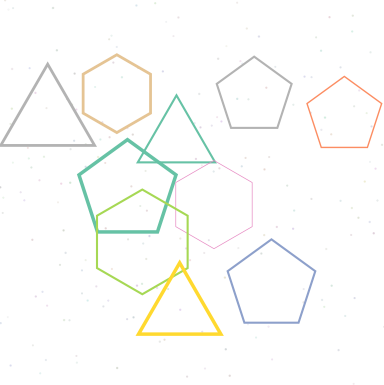[{"shape": "pentagon", "thickness": 2.5, "radius": 0.66, "center": [0.331, 0.505]}, {"shape": "triangle", "thickness": 1.5, "radius": 0.58, "center": [0.458, 0.636]}, {"shape": "pentagon", "thickness": 1, "radius": 0.51, "center": [0.894, 0.7]}, {"shape": "pentagon", "thickness": 1.5, "radius": 0.6, "center": [0.705, 0.259]}, {"shape": "hexagon", "thickness": 0.5, "radius": 0.57, "center": [0.556, 0.469]}, {"shape": "hexagon", "thickness": 1.5, "radius": 0.68, "center": [0.37, 0.372]}, {"shape": "triangle", "thickness": 2.5, "radius": 0.62, "center": [0.467, 0.194]}, {"shape": "hexagon", "thickness": 2, "radius": 0.51, "center": [0.303, 0.757]}, {"shape": "triangle", "thickness": 2, "radius": 0.7, "center": [0.124, 0.693]}, {"shape": "pentagon", "thickness": 1.5, "radius": 0.51, "center": [0.66, 0.751]}]